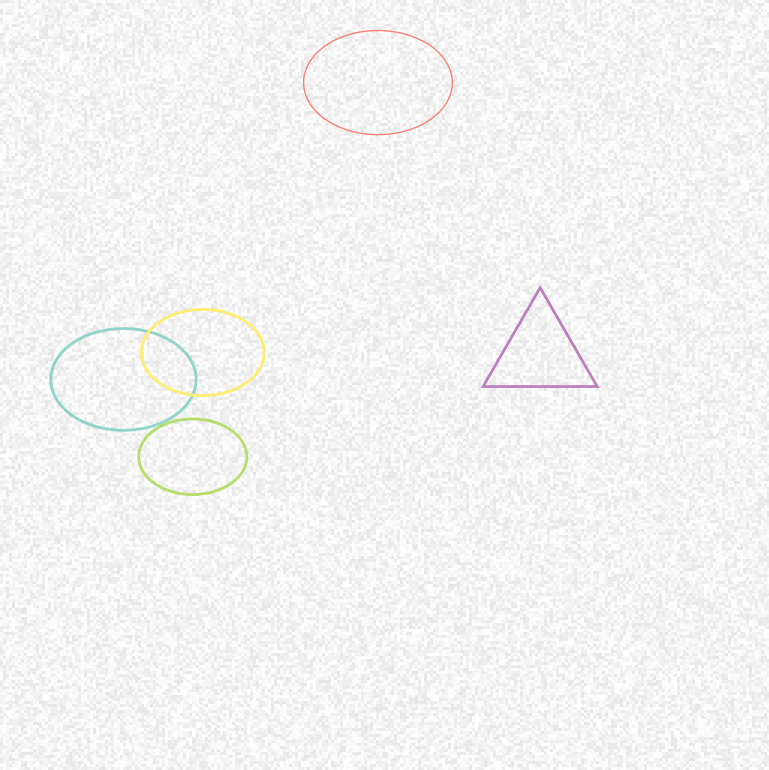[{"shape": "oval", "thickness": 1, "radius": 0.47, "center": [0.16, 0.507]}, {"shape": "oval", "thickness": 0.5, "radius": 0.48, "center": [0.491, 0.893]}, {"shape": "oval", "thickness": 1, "radius": 0.35, "center": [0.25, 0.407]}, {"shape": "triangle", "thickness": 1, "radius": 0.43, "center": [0.702, 0.541]}, {"shape": "oval", "thickness": 1, "radius": 0.4, "center": [0.263, 0.542]}]